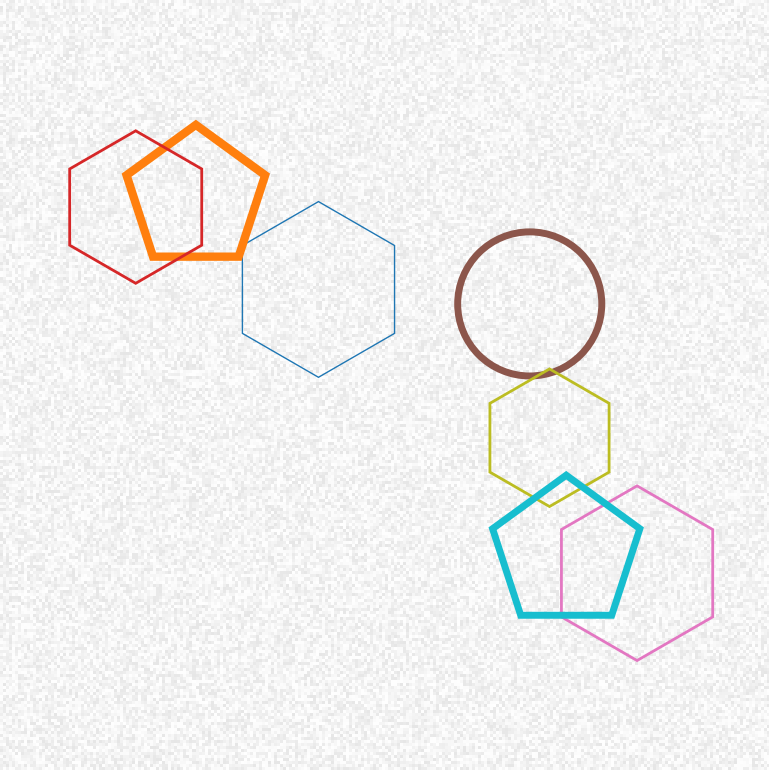[{"shape": "hexagon", "thickness": 0.5, "radius": 0.57, "center": [0.414, 0.624]}, {"shape": "pentagon", "thickness": 3, "radius": 0.47, "center": [0.254, 0.743]}, {"shape": "hexagon", "thickness": 1, "radius": 0.5, "center": [0.176, 0.731]}, {"shape": "circle", "thickness": 2.5, "radius": 0.47, "center": [0.688, 0.605]}, {"shape": "hexagon", "thickness": 1, "radius": 0.57, "center": [0.827, 0.256]}, {"shape": "hexagon", "thickness": 1, "radius": 0.45, "center": [0.714, 0.432]}, {"shape": "pentagon", "thickness": 2.5, "radius": 0.5, "center": [0.735, 0.282]}]